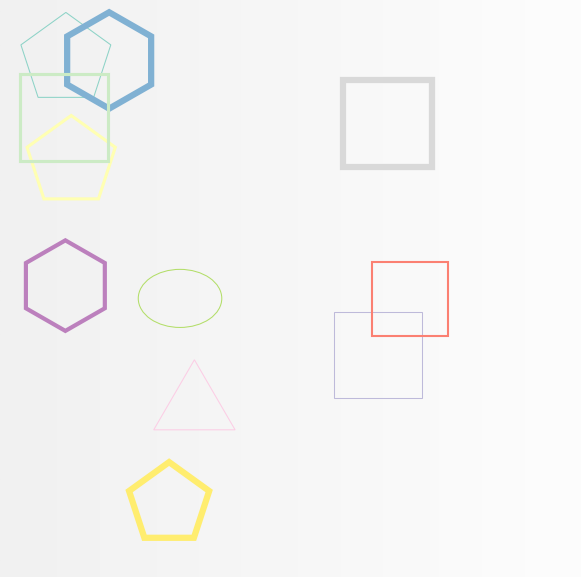[{"shape": "pentagon", "thickness": 0.5, "radius": 0.41, "center": [0.113, 0.896]}, {"shape": "pentagon", "thickness": 1.5, "radius": 0.4, "center": [0.122, 0.719]}, {"shape": "square", "thickness": 0.5, "radius": 0.38, "center": [0.65, 0.384]}, {"shape": "square", "thickness": 1, "radius": 0.32, "center": [0.705, 0.481]}, {"shape": "hexagon", "thickness": 3, "radius": 0.42, "center": [0.188, 0.894]}, {"shape": "oval", "thickness": 0.5, "radius": 0.36, "center": [0.31, 0.482]}, {"shape": "triangle", "thickness": 0.5, "radius": 0.4, "center": [0.334, 0.295]}, {"shape": "square", "thickness": 3, "radius": 0.38, "center": [0.667, 0.785]}, {"shape": "hexagon", "thickness": 2, "radius": 0.39, "center": [0.112, 0.505]}, {"shape": "square", "thickness": 1.5, "radius": 0.38, "center": [0.11, 0.796]}, {"shape": "pentagon", "thickness": 3, "radius": 0.36, "center": [0.291, 0.127]}]